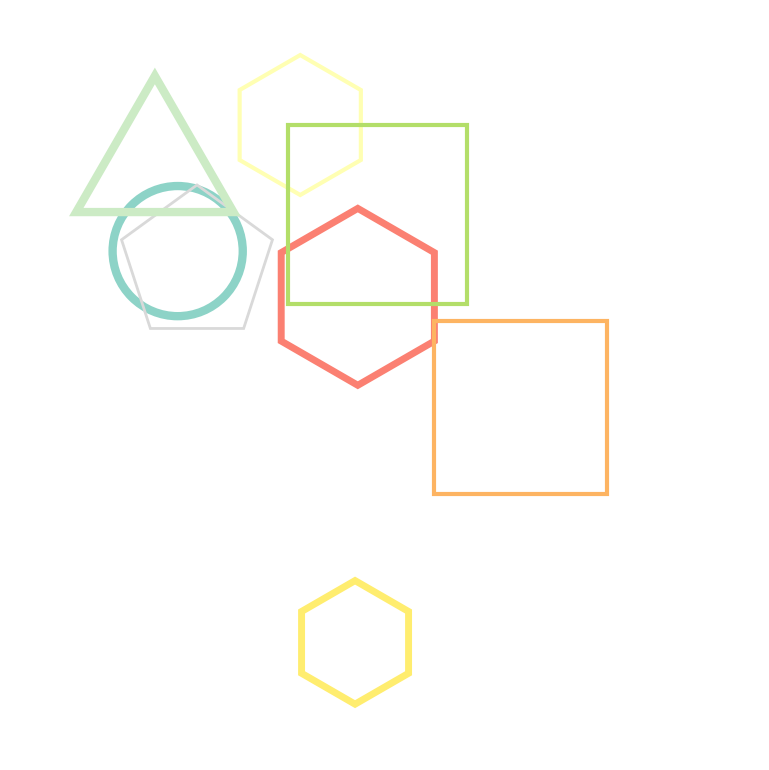[{"shape": "circle", "thickness": 3, "radius": 0.42, "center": [0.231, 0.674]}, {"shape": "hexagon", "thickness": 1.5, "radius": 0.45, "center": [0.39, 0.838]}, {"shape": "hexagon", "thickness": 2.5, "radius": 0.57, "center": [0.465, 0.614]}, {"shape": "square", "thickness": 1.5, "radius": 0.56, "center": [0.677, 0.471]}, {"shape": "square", "thickness": 1.5, "radius": 0.58, "center": [0.49, 0.722]}, {"shape": "pentagon", "thickness": 1, "radius": 0.52, "center": [0.256, 0.657]}, {"shape": "triangle", "thickness": 3, "radius": 0.59, "center": [0.201, 0.784]}, {"shape": "hexagon", "thickness": 2.5, "radius": 0.4, "center": [0.461, 0.166]}]